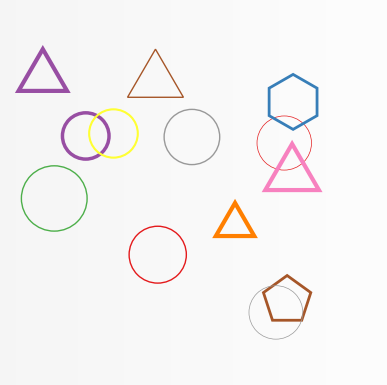[{"shape": "circle", "thickness": 0.5, "radius": 0.35, "center": [0.734, 0.629]}, {"shape": "circle", "thickness": 1, "radius": 0.37, "center": [0.407, 0.339]}, {"shape": "hexagon", "thickness": 2, "radius": 0.36, "center": [0.756, 0.735]}, {"shape": "circle", "thickness": 1, "radius": 0.42, "center": [0.14, 0.485]}, {"shape": "triangle", "thickness": 3, "radius": 0.36, "center": [0.11, 0.8]}, {"shape": "circle", "thickness": 2.5, "radius": 0.3, "center": [0.221, 0.647]}, {"shape": "triangle", "thickness": 3, "radius": 0.29, "center": [0.607, 0.416]}, {"shape": "circle", "thickness": 1.5, "radius": 0.31, "center": [0.293, 0.653]}, {"shape": "pentagon", "thickness": 2, "radius": 0.32, "center": [0.741, 0.22]}, {"shape": "triangle", "thickness": 1, "radius": 0.42, "center": [0.401, 0.789]}, {"shape": "triangle", "thickness": 3, "radius": 0.4, "center": [0.754, 0.546]}, {"shape": "circle", "thickness": 1, "radius": 0.36, "center": [0.495, 0.644]}, {"shape": "circle", "thickness": 0.5, "radius": 0.35, "center": [0.712, 0.189]}]